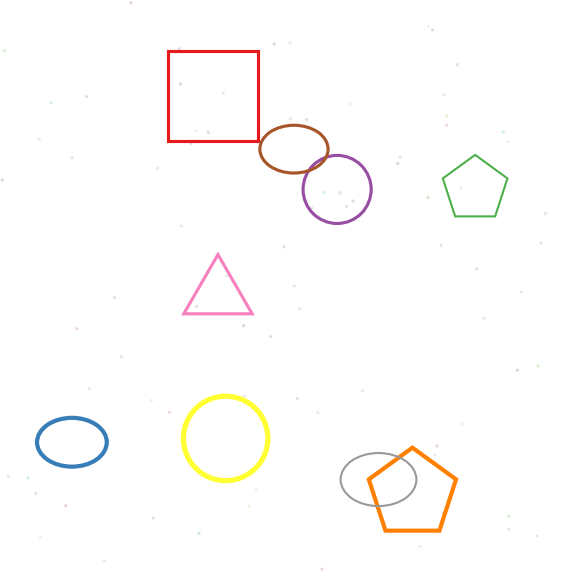[{"shape": "square", "thickness": 1.5, "radius": 0.39, "center": [0.369, 0.833]}, {"shape": "oval", "thickness": 2, "radius": 0.3, "center": [0.125, 0.233]}, {"shape": "pentagon", "thickness": 1, "radius": 0.29, "center": [0.823, 0.672]}, {"shape": "circle", "thickness": 1.5, "radius": 0.29, "center": [0.584, 0.671]}, {"shape": "pentagon", "thickness": 2, "radius": 0.4, "center": [0.714, 0.144]}, {"shape": "circle", "thickness": 2.5, "radius": 0.37, "center": [0.391, 0.24]}, {"shape": "oval", "thickness": 1.5, "radius": 0.3, "center": [0.509, 0.741]}, {"shape": "triangle", "thickness": 1.5, "radius": 0.34, "center": [0.377, 0.49]}, {"shape": "oval", "thickness": 1, "radius": 0.33, "center": [0.655, 0.169]}]